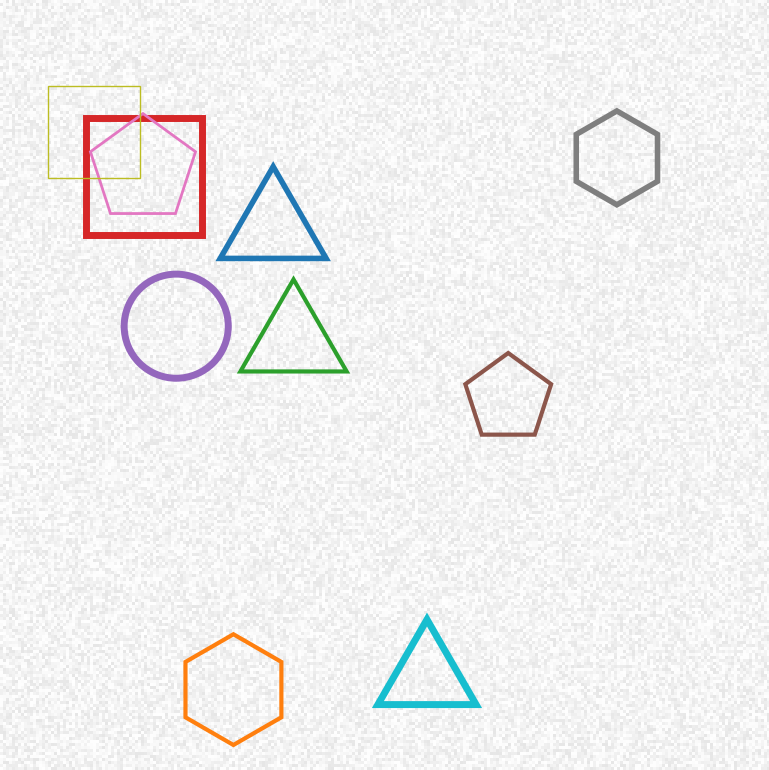[{"shape": "triangle", "thickness": 2, "radius": 0.4, "center": [0.355, 0.704]}, {"shape": "hexagon", "thickness": 1.5, "radius": 0.36, "center": [0.303, 0.104]}, {"shape": "triangle", "thickness": 1.5, "radius": 0.4, "center": [0.381, 0.557]}, {"shape": "square", "thickness": 2.5, "radius": 0.38, "center": [0.187, 0.771]}, {"shape": "circle", "thickness": 2.5, "radius": 0.34, "center": [0.229, 0.576]}, {"shape": "pentagon", "thickness": 1.5, "radius": 0.29, "center": [0.66, 0.483]}, {"shape": "pentagon", "thickness": 1, "radius": 0.36, "center": [0.186, 0.781]}, {"shape": "hexagon", "thickness": 2, "radius": 0.3, "center": [0.801, 0.795]}, {"shape": "square", "thickness": 0.5, "radius": 0.3, "center": [0.122, 0.828]}, {"shape": "triangle", "thickness": 2.5, "radius": 0.37, "center": [0.555, 0.122]}]